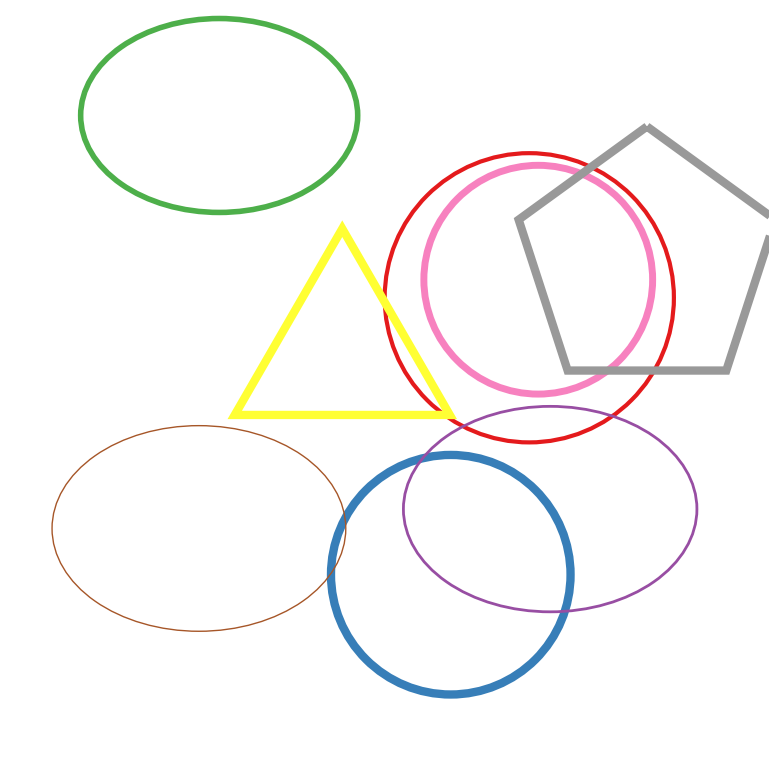[{"shape": "circle", "thickness": 1.5, "radius": 0.94, "center": [0.687, 0.613]}, {"shape": "circle", "thickness": 3, "radius": 0.78, "center": [0.585, 0.254]}, {"shape": "oval", "thickness": 2, "radius": 0.9, "center": [0.285, 0.85]}, {"shape": "oval", "thickness": 1, "radius": 0.95, "center": [0.714, 0.339]}, {"shape": "triangle", "thickness": 3, "radius": 0.81, "center": [0.444, 0.542]}, {"shape": "oval", "thickness": 0.5, "radius": 0.95, "center": [0.258, 0.314]}, {"shape": "circle", "thickness": 2.5, "radius": 0.74, "center": [0.699, 0.637]}, {"shape": "pentagon", "thickness": 3, "radius": 0.88, "center": [0.84, 0.661]}]